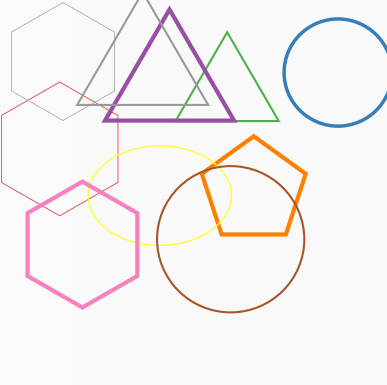[{"shape": "hexagon", "thickness": 0.5, "radius": 0.87, "center": [0.154, 0.613]}, {"shape": "circle", "thickness": 2.5, "radius": 0.7, "center": [0.872, 0.812]}, {"shape": "triangle", "thickness": 1.5, "radius": 0.77, "center": [0.586, 0.762]}, {"shape": "triangle", "thickness": 3, "radius": 0.96, "center": [0.437, 0.783]}, {"shape": "pentagon", "thickness": 3, "radius": 0.7, "center": [0.655, 0.505]}, {"shape": "oval", "thickness": 1, "radius": 0.92, "center": [0.412, 0.492]}, {"shape": "circle", "thickness": 1.5, "radius": 0.95, "center": [0.595, 0.379]}, {"shape": "hexagon", "thickness": 3, "radius": 0.82, "center": [0.213, 0.365]}, {"shape": "hexagon", "thickness": 0.5, "radius": 0.77, "center": [0.163, 0.84]}, {"shape": "triangle", "thickness": 1.5, "radius": 0.98, "center": [0.368, 0.825]}]